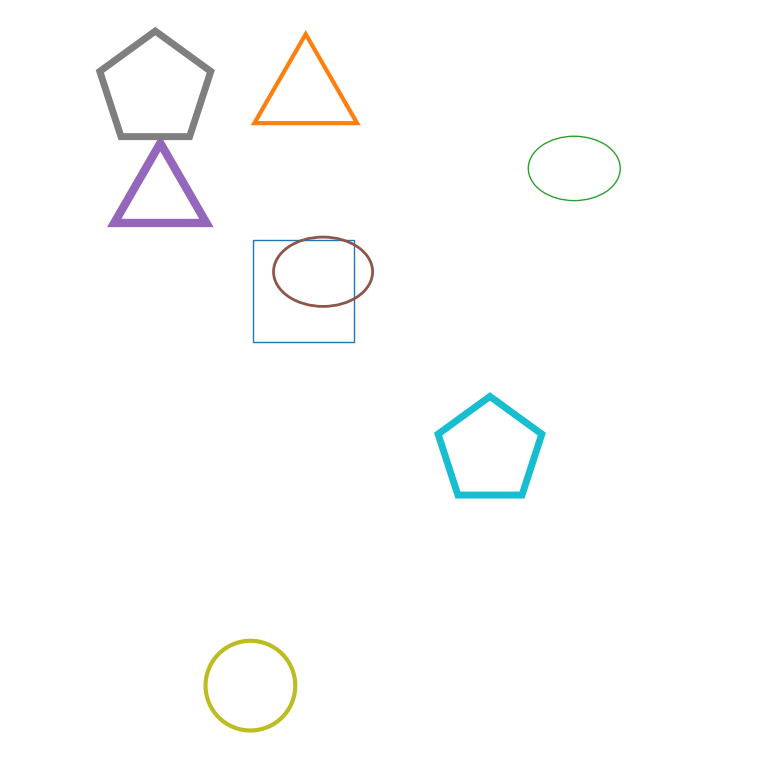[{"shape": "square", "thickness": 0.5, "radius": 0.33, "center": [0.394, 0.622]}, {"shape": "triangle", "thickness": 1.5, "radius": 0.39, "center": [0.397, 0.879]}, {"shape": "oval", "thickness": 0.5, "radius": 0.3, "center": [0.746, 0.781]}, {"shape": "triangle", "thickness": 3, "radius": 0.35, "center": [0.208, 0.745]}, {"shape": "oval", "thickness": 1, "radius": 0.32, "center": [0.42, 0.647]}, {"shape": "pentagon", "thickness": 2.5, "radius": 0.38, "center": [0.202, 0.884]}, {"shape": "circle", "thickness": 1.5, "radius": 0.29, "center": [0.325, 0.11]}, {"shape": "pentagon", "thickness": 2.5, "radius": 0.35, "center": [0.636, 0.414]}]